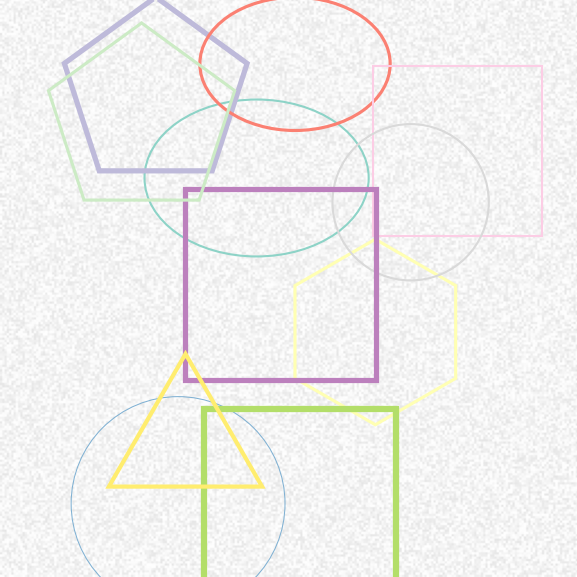[{"shape": "oval", "thickness": 1, "radius": 0.97, "center": [0.444, 0.691]}, {"shape": "hexagon", "thickness": 1.5, "radius": 0.8, "center": [0.65, 0.424]}, {"shape": "pentagon", "thickness": 2.5, "radius": 0.83, "center": [0.27, 0.838]}, {"shape": "oval", "thickness": 1.5, "radius": 0.82, "center": [0.511, 0.889]}, {"shape": "circle", "thickness": 0.5, "radius": 0.93, "center": [0.308, 0.127]}, {"shape": "square", "thickness": 3, "radius": 0.83, "center": [0.519, 0.125]}, {"shape": "square", "thickness": 1, "radius": 0.73, "center": [0.792, 0.738]}, {"shape": "circle", "thickness": 1, "radius": 0.68, "center": [0.711, 0.649]}, {"shape": "square", "thickness": 2.5, "radius": 0.82, "center": [0.486, 0.506]}, {"shape": "pentagon", "thickness": 1.5, "radius": 0.85, "center": [0.245, 0.79]}, {"shape": "triangle", "thickness": 2, "radius": 0.77, "center": [0.321, 0.233]}]